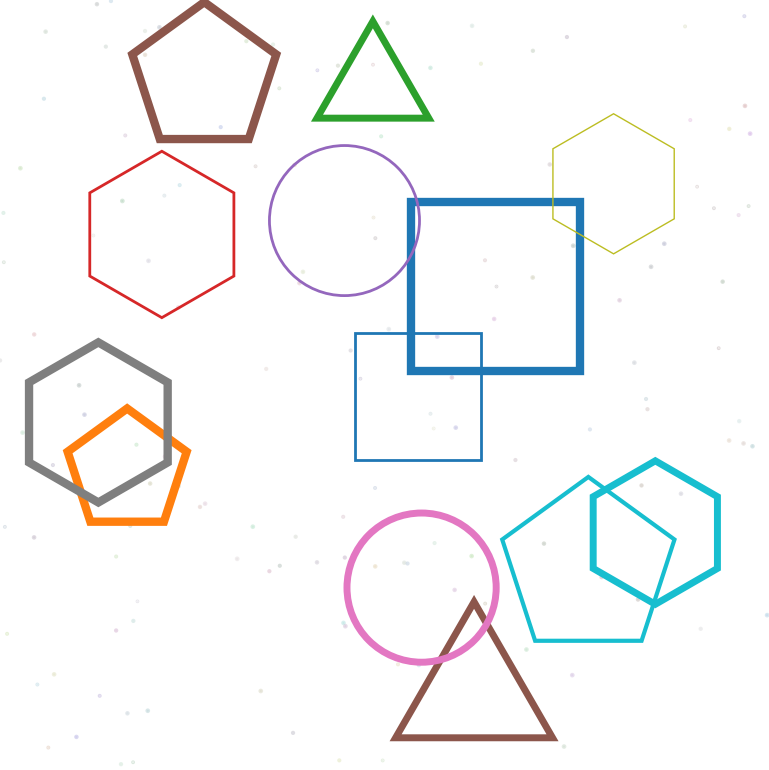[{"shape": "square", "thickness": 1, "radius": 0.41, "center": [0.543, 0.485]}, {"shape": "square", "thickness": 3, "radius": 0.55, "center": [0.644, 0.628]}, {"shape": "pentagon", "thickness": 3, "radius": 0.41, "center": [0.165, 0.388]}, {"shape": "triangle", "thickness": 2.5, "radius": 0.42, "center": [0.484, 0.888]}, {"shape": "hexagon", "thickness": 1, "radius": 0.54, "center": [0.21, 0.696]}, {"shape": "circle", "thickness": 1, "radius": 0.49, "center": [0.447, 0.714]}, {"shape": "triangle", "thickness": 2.5, "radius": 0.59, "center": [0.616, 0.101]}, {"shape": "pentagon", "thickness": 3, "radius": 0.49, "center": [0.265, 0.899]}, {"shape": "circle", "thickness": 2.5, "radius": 0.48, "center": [0.548, 0.237]}, {"shape": "hexagon", "thickness": 3, "radius": 0.52, "center": [0.128, 0.451]}, {"shape": "hexagon", "thickness": 0.5, "radius": 0.45, "center": [0.797, 0.761]}, {"shape": "pentagon", "thickness": 1.5, "radius": 0.59, "center": [0.764, 0.263]}, {"shape": "hexagon", "thickness": 2.5, "radius": 0.47, "center": [0.851, 0.308]}]